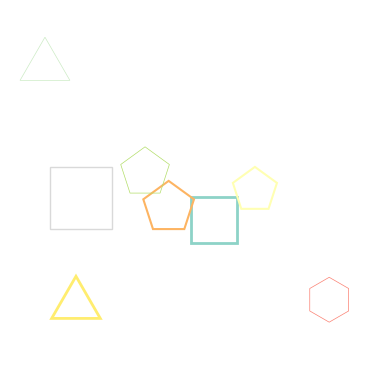[{"shape": "square", "thickness": 2, "radius": 0.29, "center": [0.555, 0.428]}, {"shape": "pentagon", "thickness": 1.5, "radius": 0.3, "center": [0.662, 0.506]}, {"shape": "hexagon", "thickness": 0.5, "radius": 0.29, "center": [0.855, 0.221]}, {"shape": "pentagon", "thickness": 1.5, "radius": 0.35, "center": [0.438, 0.461]}, {"shape": "pentagon", "thickness": 0.5, "radius": 0.33, "center": [0.377, 0.552]}, {"shape": "square", "thickness": 1, "radius": 0.4, "center": [0.211, 0.486]}, {"shape": "triangle", "thickness": 0.5, "radius": 0.37, "center": [0.117, 0.829]}, {"shape": "triangle", "thickness": 2, "radius": 0.36, "center": [0.197, 0.209]}]